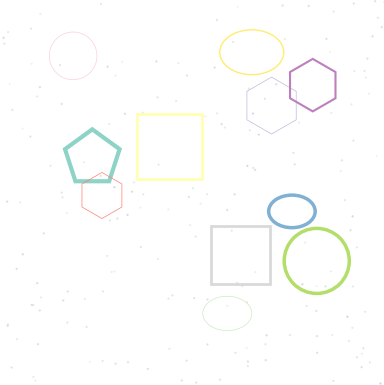[{"shape": "pentagon", "thickness": 3, "radius": 0.37, "center": [0.24, 0.59]}, {"shape": "square", "thickness": 2, "radius": 0.43, "center": [0.44, 0.619]}, {"shape": "hexagon", "thickness": 0.5, "radius": 0.37, "center": [0.705, 0.726]}, {"shape": "hexagon", "thickness": 0.5, "radius": 0.3, "center": [0.265, 0.492]}, {"shape": "oval", "thickness": 2.5, "radius": 0.3, "center": [0.758, 0.451]}, {"shape": "circle", "thickness": 2.5, "radius": 0.42, "center": [0.823, 0.322]}, {"shape": "circle", "thickness": 0.5, "radius": 0.31, "center": [0.19, 0.855]}, {"shape": "square", "thickness": 2, "radius": 0.38, "center": [0.624, 0.338]}, {"shape": "hexagon", "thickness": 1.5, "radius": 0.34, "center": [0.812, 0.779]}, {"shape": "oval", "thickness": 0.5, "radius": 0.32, "center": [0.59, 0.186]}, {"shape": "oval", "thickness": 1, "radius": 0.42, "center": [0.654, 0.864]}]